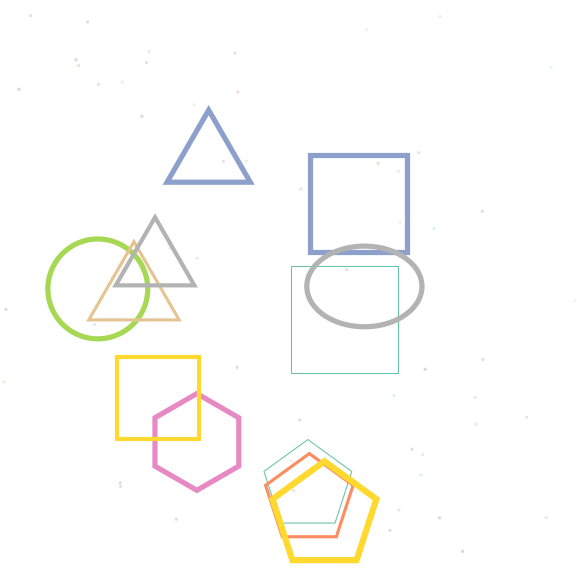[{"shape": "pentagon", "thickness": 0.5, "radius": 0.4, "center": [0.533, 0.158]}, {"shape": "square", "thickness": 0.5, "radius": 0.46, "center": [0.597, 0.446]}, {"shape": "pentagon", "thickness": 1.5, "radius": 0.4, "center": [0.536, 0.134]}, {"shape": "triangle", "thickness": 2.5, "radius": 0.42, "center": [0.361, 0.725]}, {"shape": "square", "thickness": 2.5, "radius": 0.42, "center": [0.621, 0.647]}, {"shape": "hexagon", "thickness": 2.5, "radius": 0.42, "center": [0.341, 0.234]}, {"shape": "circle", "thickness": 2.5, "radius": 0.43, "center": [0.169, 0.499]}, {"shape": "pentagon", "thickness": 3, "radius": 0.47, "center": [0.562, 0.106]}, {"shape": "square", "thickness": 2, "radius": 0.35, "center": [0.273, 0.31]}, {"shape": "triangle", "thickness": 1.5, "radius": 0.45, "center": [0.232, 0.49]}, {"shape": "oval", "thickness": 2.5, "radius": 0.5, "center": [0.631, 0.503]}, {"shape": "triangle", "thickness": 2, "radius": 0.39, "center": [0.268, 0.544]}]